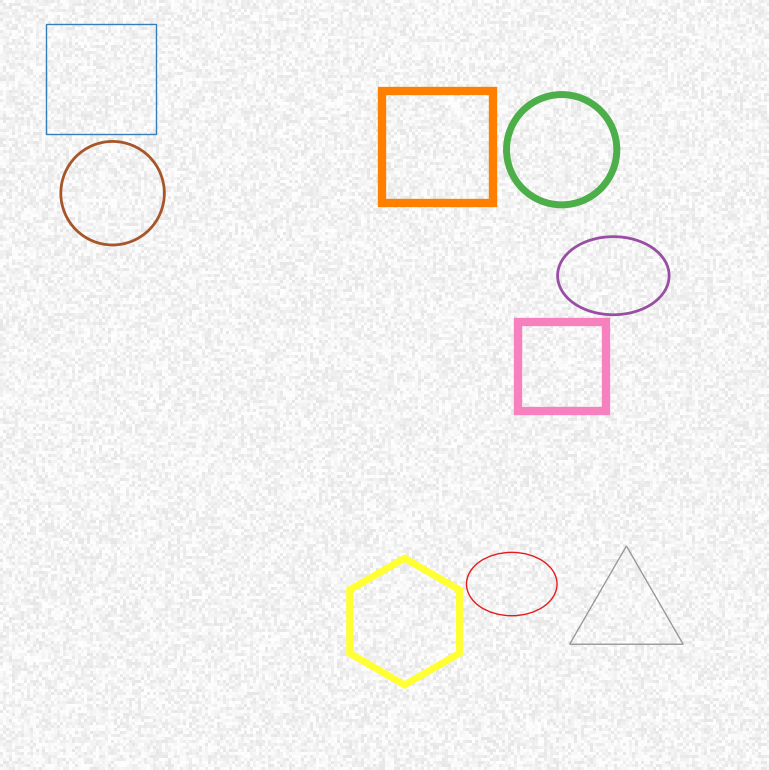[{"shape": "oval", "thickness": 0.5, "radius": 0.29, "center": [0.665, 0.241]}, {"shape": "square", "thickness": 0.5, "radius": 0.36, "center": [0.131, 0.898]}, {"shape": "circle", "thickness": 2.5, "radius": 0.36, "center": [0.729, 0.806]}, {"shape": "oval", "thickness": 1, "radius": 0.36, "center": [0.797, 0.642]}, {"shape": "square", "thickness": 3, "radius": 0.36, "center": [0.568, 0.809]}, {"shape": "hexagon", "thickness": 2.5, "radius": 0.41, "center": [0.525, 0.193]}, {"shape": "circle", "thickness": 1, "radius": 0.34, "center": [0.146, 0.749]}, {"shape": "square", "thickness": 3, "radius": 0.29, "center": [0.729, 0.524]}, {"shape": "triangle", "thickness": 0.5, "radius": 0.43, "center": [0.813, 0.206]}]